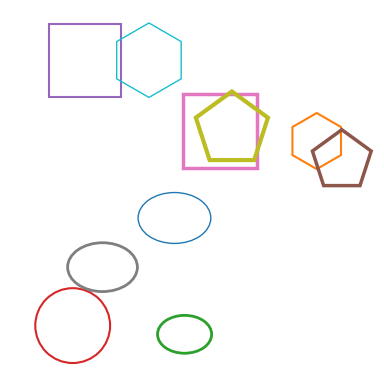[{"shape": "oval", "thickness": 1, "radius": 0.47, "center": [0.453, 0.434]}, {"shape": "hexagon", "thickness": 1.5, "radius": 0.36, "center": [0.823, 0.634]}, {"shape": "oval", "thickness": 2, "radius": 0.35, "center": [0.479, 0.132]}, {"shape": "circle", "thickness": 1.5, "radius": 0.49, "center": [0.189, 0.154]}, {"shape": "square", "thickness": 1.5, "radius": 0.47, "center": [0.221, 0.843]}, {"shape": "pentagon", "thickness": 2.5, "radius": 0.4, "center": [0.888, 0.583]}, {"shape": "square", "thickness": 2.5, "radius": 0.48, "center": [0.571, 0.659]}, {"shape": "oval", "thickness": 2, "radius": 0.45, "center": [0.266, 0.306]}, {"shape": "pentagon", "thickness": 3, "radius": 0.49, "center": [0.602, 0.664]}, {"shape": "hexagon", "thickness": 1, "radius": 0.48, "center": [0.387, 0.844]}]